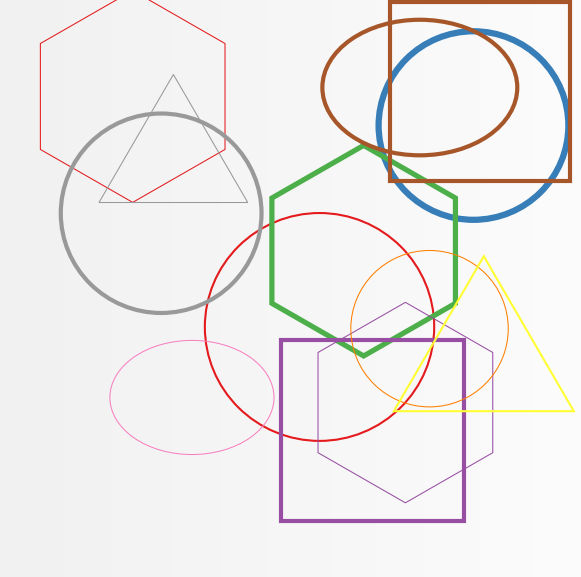[{"shape": "hexagon", "thickness": 0.5, "radius": 0.92, "center": [0.228, 0.832]}, {"shape": "circle", "thickness": 1, "radius": 0.99, "center": [0.55, 0.433]}, {"shape": "circle", "thickness": 3, "radius": 0.82, "center": [0.815, 0.782]}, {"shape": "hexagon", "thickness": 2.5, "radius": 0.91, "center": [0.626, 0.565]}, {"shape": "hexagon", "thickness": 0.5, "radius": 0.87, "center": [0.697, 0.302]}, {"shape": "square", "thickness": 2, "radius": 0.79, "center": [0.641, 0.254]}, {"shape": "circle", "thickness": 0.5, "radius": 0.68, "center": [0.739, 0.43]}, {"shape": "triangle", "thickness": 1, "radius": 0.89, "center": [0.832, 0.377]}, {"shape": "oval", "thickness": 2, "radius": 0.84, "center": [0.722, 0.848]}, {"shape": "square", "thickness": 2, "radius": 0.77, "center": [0.826, 0.84]}, {"shape": "oval", "thickness": 0.5, "radius": 0.71, "center": [0.33, 0.311]}, {"shape": "circle", "thickness": 2, "radius": 0.86, "center": [0.277, 0.63]}, {"shape": "triangle", "thickness": 0.5, "radius": 0.74, "center": [0.298, 0.722]}]